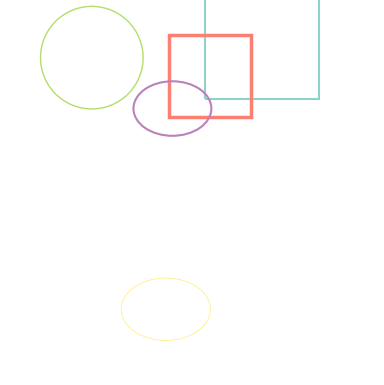[{"shape": "square", "thickness": 1.5, "radius": 0.74, "center": [0.681, 0.89]}, {"shape": "square", "thickness": 2.5, "radius": 0.53, "center": [0.545, 0.803]}, {"shape": "circle", "thickness": 1, "radius": 0.67, "center": [0.238, 0.85]}, {"shape": "oval", "thickness": 1.5, "radius": 0.51, "center": [0.448, 0.718]}, {"shape": "oval", "thickness": 0.5, "radius": 0.58, "center": [0.431, 0.197]}]